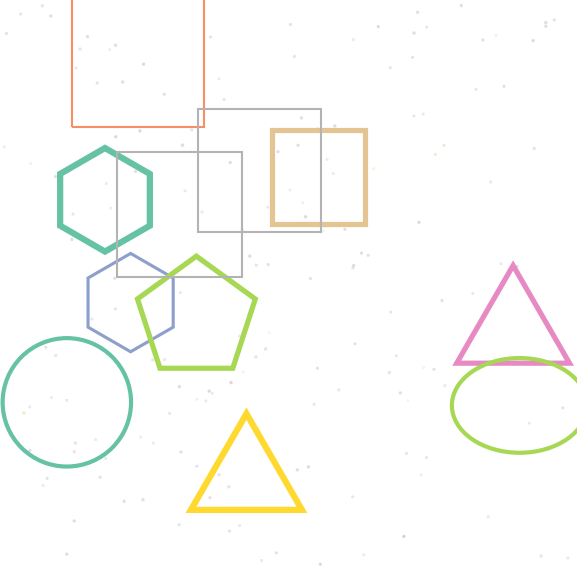[{"shape": "hexagon", "thickness": 3, "radius": 0.45, "center": [0.182, 0.653]}, {"shape": "circle", "thickness": 2, "radius": 0.56, "center": [0.116, 0.302]}, {"shape": "square", "thickness": 1, "radius": 0.57, "center": [0.239, 0.893]}, {"shape": "hexagon", "thickness": 1.5, "radius": 0.43, "center": [0.226, 0.475]}, {"shape": "triangle", "thickness": 2.5, "radius": 0.56, "center": [0.888, 0.427]}, {"shape": "pentagon", "thickness": 2.5, "radius": 0.54, "center": [0.34, 0.448]}, {"shape": "oval", "thickness": 2, "radius": 0.59, "center": [0.9, 0.297]}, {"shape": "triangle", "thickness": 3, "radius": 0.56, "center": [0.427, 0.172]}, {"shape": "square", "thickness": 2.5, "radius": 0.41, "center": [0.552, 0.692]}, {"shape": "square", "thickness": 1, "radius": 0.54, "center": [0.31, 0.628]}, {"shape": "square", "thickness": 1, "radius": 0.53, "center": [0.449, 0.704]}]